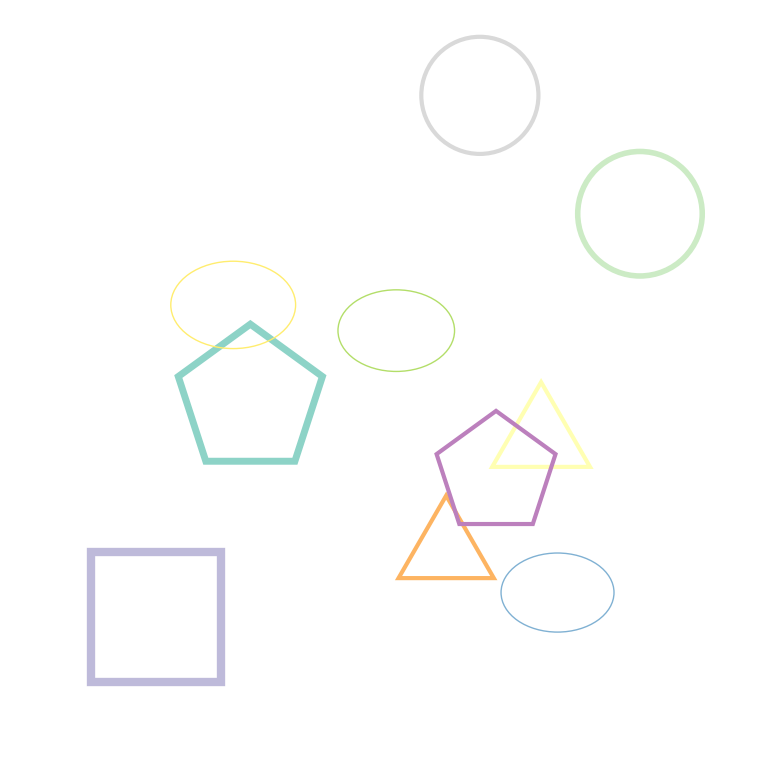[{"shape": "pentagon", "thickness": 2.5, "radius": 0.49, "center": [0.325, 0.481]}, {"shape": "triangle", "thickness": 1.5, "radius": 0.37, "center": [0.703, 0.43]}, {"shape": "square", "thickness": 3, "radius": 0.42, "center": [0.202, 0.199]}, {"shape": "oval", "thickness": 0.5, "radius": 0.37, "center": [0.724, 0.23]}, {"shape": "triangle", "thickness": 1.5, "radius": 0.36, "center": [0.579, 0.285]}, {"shape": "oval", "thickness": 0.5, "radius": 0.38, "center": [0.515, 0.571]}, {"shape": "circle", "thickness": 1.5, "radius": 0.38, "center": [0.623, 0.876]}, {"shape": "pentagon", "thickness": 1.5, "radius": 0.41, "center": [0.644, 0.385]}, {"shape": "circle", "thickness": 2, "radius": 0.4, "center": [0.831, 0.722]}, {"shape": "oval", "thickness": 0.5, "radius": 0.41, "center": [0.303, 0.604]}]